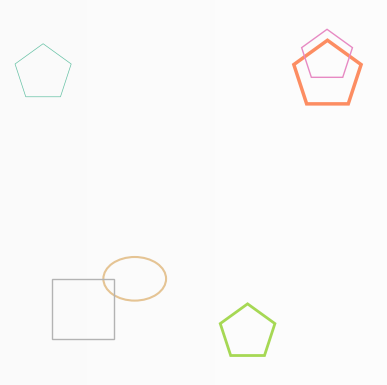[{"shape": "pentagon", "thickness": 0.5, "radius": 0.38, "center": [0.111, 0.81]}, {"shape": "pentagon", "thickness": 2.5, "radius": 0.46, "center": [0.845, 0.804]}, {"shape": "pentagon", "thickness": 1, "radius": 0.34, "center": [0.844, 0.855]}, {"shape": "pentagon", "thickness": 2, "radius": 0.37, "center": [0.639, 0.137]}, {"shape": "oval", "thickness": 1.5, "radius": 0.4, "center": [0.348, 0.276]}, {"shape": "square", "thickness": 1, "radius": 0.4, "center": [0.214, 0.197]}]